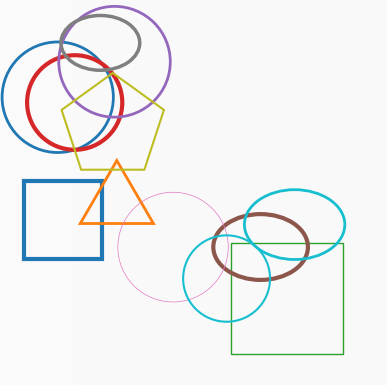[{"shape": "square", "thickness": 3, "radius": 0.5, "center": [0.163, 0.429]}, {"shape": "circle", "thickness": 2, "radius": 0.72, "center": [0.149, 0.747]}, {"shape": "triangle", "thickness": 2, "radius": 0.55, "center": [0.302, 0.474]}, {"shape": "square", "thickness": 1, "radius": 0.72, "center": [0.74, 0.225]}, {"shape": "circle", "thickness": 3, "radius": 0.61, "center": [0.193, 0.734]}, {"shape": "circle", "thickness": 2, "radius": 0.72, "center": [0.296, 0.84]}, {"shape": "oval", "thickness": 3, "radius": 0.61, "center": [0.673, 0.358]}, {"shape": "circle", "thickness": 0.5, "radius": 0.71, "center": [0.447, 0.358]}, {"shape": "oval", "thickness": 2.5, "radius": 0.51, "center": [0.259, 0.889]}, {"shape": "pentagon", "thickness": 1.5, "radius": 0.69, "center": [0.291, 0.672]}, {"shape": "oval", "thickness": 2, "radius": 0.65, "center": [0.76, 0.417]}, {"shape": "circle", "thickness": 1.5, "radius": 0.56, "center": [0.585, 0.276]}]